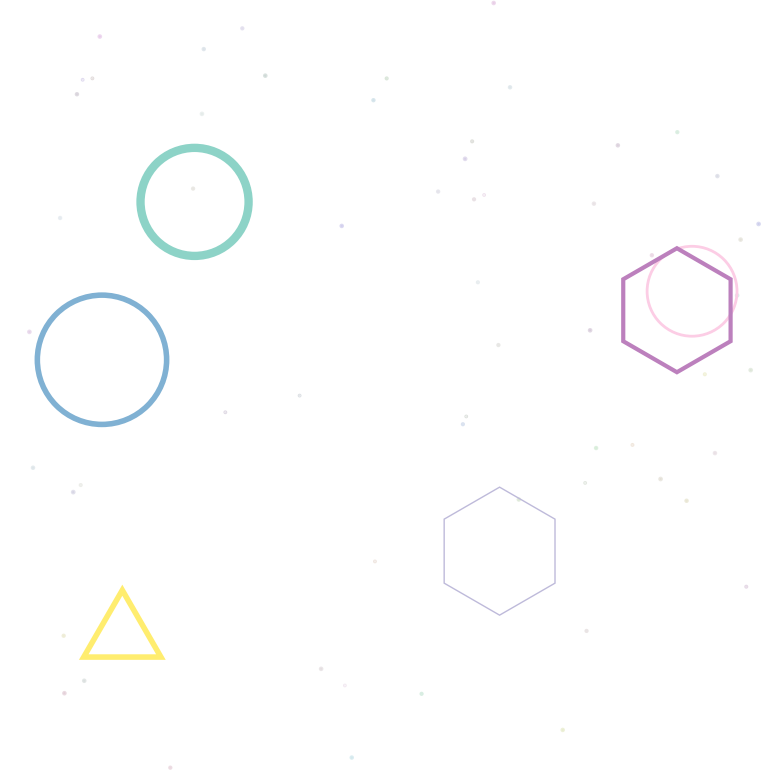[{"shape": "circle", "thickness": 3, "radius": 0.35, "center": [0.253, 0.738]}, {"shape": "hexagon", "thickness": 0.5, "radius": 0.42, "center": [0.649, 0.284]}, {"shape": "circle", "thickness": 2, "radius": 0.42, "center": [0.132, 0.533]}, {"shape": "circle", "thickness": 1, "radius": 0.29, "center": [0.899, 0.622]}, {"shape": "hexagon", "thickness": 1.5, "radius": 0.4, "center": [0.879, 0.597]}, {"shape": "triangle", "thickness": 2, "radius": 0.29, "center": [0.159, 0.176]}]